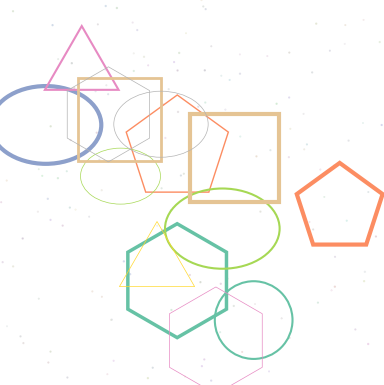[{"shape": "hexagon", "thickness": 2.5, "radius": 0.74, "center": [0.46, 0.271]}, {"shape": "circle", "thickness": 1.5, "radius": 0.5, "center": [0.659, 0.169]}, {"shape": "pentagon", "thickness": 1, "radius": 0.7, "center": [0.46, 0.614]}, {"shape": "pentagon", "thickness": 3, "radius": 0.59, "center": [0.882, 0.46]}, {"shape": "oval", "thickness": 3, "radius": 0.72, "center": [0.119, 0.675]}, {"shape": "triangle", "thickness": 1.5, "radius": 0.55, "center": [0.212, 0.822]}, {"shape": "hexagon", "thickness": 0.5, "radius": 0.7, "center": [0.561, 0.116]}, {"shape": "oval", "thickness": 1.5, "radius": 0.74, "center": [0.577, 0.406]}, {"shape": "oval", "thickness": 0.5, "radius": 0.52, "center": [0.313, 0.543]}, {"shape": "triangle", "thickness": 0.5, "radius": 0.56, "center": [0.408, 0.312]}, {"shape": "square", "thickness": 2, "radius": 0.54, "center": [0.31, 0.69]}, {"shape": "square", "thickness": 3, "radius": 0.57, "center": [0.609, 0.589]}, {"shape": "hexagon", "thickness": 0.5, "radius": 0.62, "center": [0.282, 0.703]}, {"shape": "oval", "thickness": 0.5, "radius": 0.61, "center": [0.418, 0.677]}]